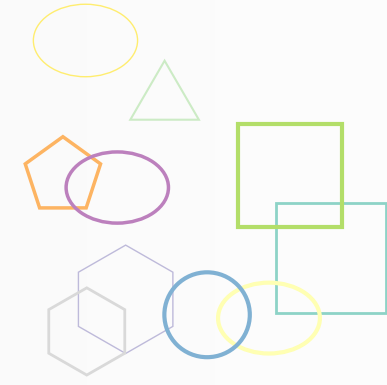[{"shape": "square", "thickness": 2, "radius": 0.71, "center": [0.854, 0.33]}, {"shape": "oval", "thickness": 3, "radius": 0.66, "center": [0.694, 0.174]}, {"shape": "hexagon", "thickness": 1, "radius": 0.7, "center": [0.324, 0.223]}, {"shape": "circle", "thickness": 3, "radius": 0.55, "center": [0.534, 0.182]}, {"shape": "pentagon", "thickness": 2.5, "radius": 0.51, "center": [0.162, 0.543]}, {"shape": "square", "thickness": 3, "radius": 0.67, "center": [0.748, 0.543]}, {"shape": "hexagon", "thickness": 2, "radius": 0.57, "center": [0.224, 0.139]}, {"shape": "oval", "thickness": 2.5, "radius": 0.66, "center": [0.303, 0.513]}, {"shape": "triangle", "thickness": 1.5, "radius": 0.51, "center": [0.425, 0.74]}, {"shape": "oval", "thickness": 1, "radius": 0.67, "center": [0.221, 0.895]}]